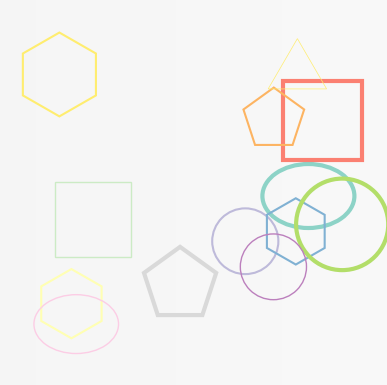[{"shape": "oval", "thickness": 3, "radius": 0.59, "center": [0.796, 0.491]}, {"shape": "hexagon", "thickness": 1.5, "radius": 0.45, "center": [0.184, 0.211]}, {"shape": "circle", "thickness": 1.5, "radius": 0.43, "center": [0.633, 0.373]}, {"shape": "square", "thickness": 3, "radius": 0.51, "center": [0.833, 0.687]}, {"shape": "hexagon", "thickness": 1.5, "radius": 0.43, "center": [0.763, 0.399]}, {"shape": "pentagon", "thickness": 1.5, "radius": 0.41, "center": [0.707, 0.69]}, {"shape": "circle", "thickness": 3, "radius": 0.59, "center": [0.883, 0.417]}, {"shape": "oval", "thickness": 1, "radius": 0.55, "center": [0.197, 0.158]}, {"shape": "pentagon", "thickness": 3, "radius": 0.49, "center": [0.465, 0.261]}, {"shape": "circle", "thickness": 1, "radius": 0.43, "center": [0.706, 0.307]}, {"shape": "square", "thickness": 1, "radius": 0.49, "center": [0.241, 0.43]}, {"shape": "hexagon", "thickness": 1.5, "radius": 0.54, "center": [0.153, 0.807]}, {"shape": "triangle", "thickness": 0.5, "radius": 0.44, "center": [0.767, 0.813]}]